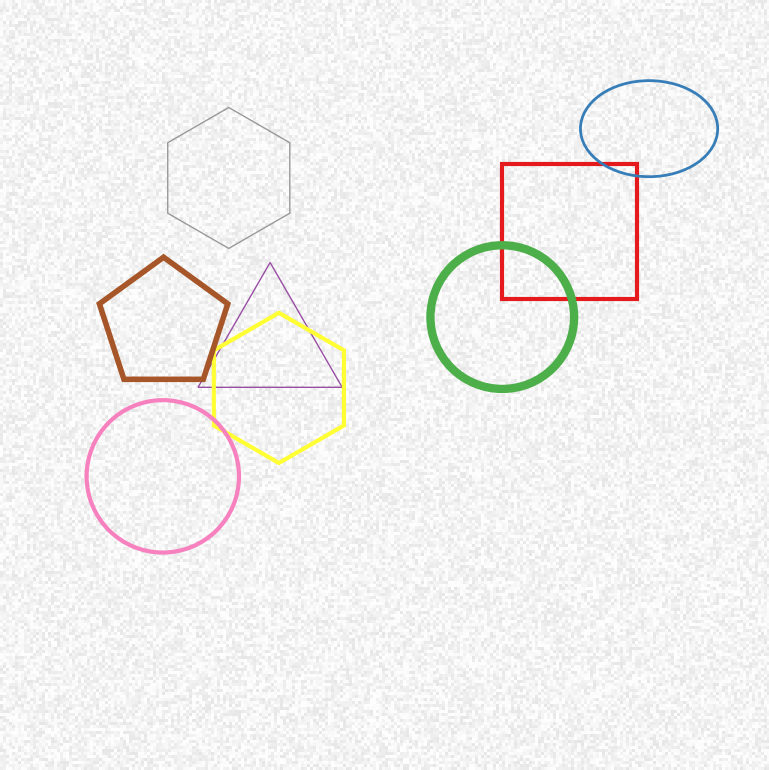[{"shape": "square", "thickness": 1.5, "radius": 0.44, "center": [0.74, 0.699]}, {"shape": "oval", "thickness": 1, "radius": 0.45, "center": [0.843, 0.833]}, {"shape": "circle", "thickness": 3, "radius": 0.47, "center": [0.652, 0.588]}, {"shape": "triangle", "thickness": 0.5, "radius": 0.54, "center": [0.351, 0.551]}, {"shape": "hexagon", "thickness": 1.5, "radius": 0.49, "center": [0.362, 0.496]}, {"shape": "pentagon", "thickness": 2, "radius": 0.44, "center": [0.212, 0.578]}, {"shape": "circle", "thickness": 1.5, "radius": 0.49, "center": [0.211, 0.381]}, {"shape": "hexagon", "thickness": 0.5, "radius": 0.46, "center": [0.297, 0.769]}]